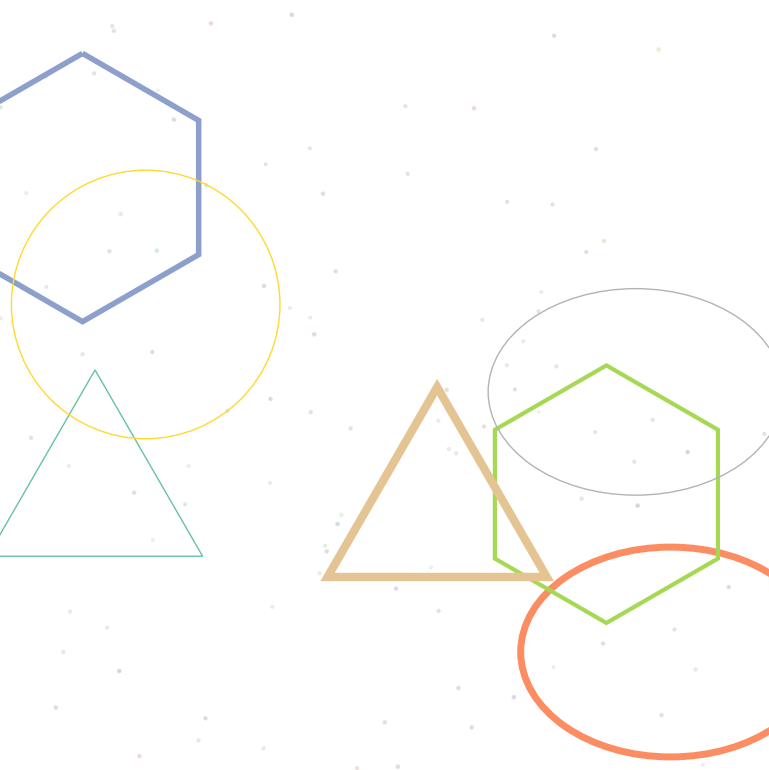[{"shape": "triangle", "thickness": 0.5, "radius": 0.81, "center": [0.123, 0.358]}, {"shape": "oval", "thickness": 2.5, "radius": 0.97, "center": [0.871, 0.153]}, {"shape": "hexagon", "thickness": 2, "radius": 0.87, "center": [0.107, 0.756]}, {"shape": "hexagon", "thickness": 1.5, "radius": 0.84, "center": [0.788, 0.358]}, {"shape": "circle", "thickness": 0.5, "radius": 0.87, "center": [0.189, 0.605]}, {"shape": "triangle", "thickness": 3, "radius": 0.82, "center": [0.568, 0.333]}, {"shape": "oval", "thickness": 0.5, "radius": 0.96, "center": [0.826, 0.491]}]